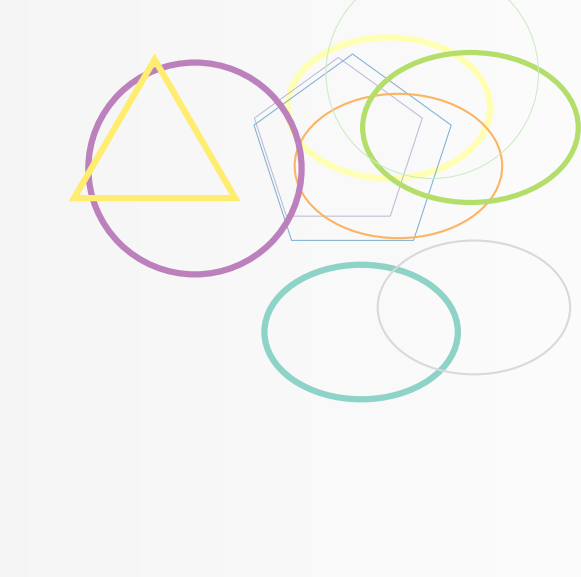[{"shape": "oval", "thickness": 3, "radius": 0.83, "center": [0.621, 0.424]}, {"shape": "oval", "thickness": 3, "radius": 0.87, "center": [0.669, 0.812]}, {"shape": "pentagon", "thickness": 0.5, "radius": 0.76, "center": [0.582, 0.748]}, {"shape": "pentagon", "thickness": 0.5, "radius": 0.89, "center": [0.607, 0.727]}, {"shape": "oval", "thickness": 1, "radius": 0.89, "center": [0.685, 0.712]}, {"shape": "oval", "thickness": 2.5, "radius": 0.93, "center": [0.809, 0.778]}, {"shape": "oval", "thickness": 1, "radius": 0.83, "center": [0.815, 0.467]}, {"shape": "circle", "thickness": 3, "radius": 0.92, "center": [0.335, 0.707]}, {"shape": "circle", "thickness": 0.5, "radius": 0.91, "center": [0.744, 0.873]}, {"shape": "triangle", "thickness": 3, "radius": 0.8, "center": [0.266, 0.736]}]